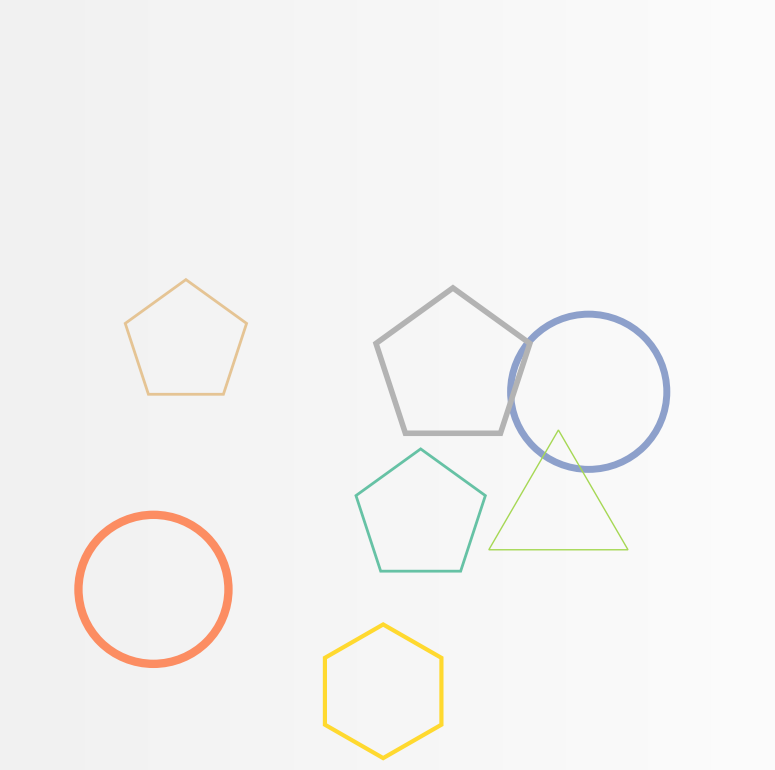[{"shape": "pentagon", "thickness": 1, "radius": 0.44, "center": [0.543, 0.329]}, {"shape": "circle", "thickness": 3, "radius": 0.48, "center": [0.198, 0.235]}, {"shape": "circle", "thickness": 2.5, "radius": 0.5, "center": [0.76, 0.491]}, {"shape": "triangle", "thickness": 0.5, "radius": 0.52, "center": [0.721, 0.338]}, {"shape": "hexagon", "thickness": 1.5, "radius": 0.43, "center": [0.494, 0.102]}, {"shape": "pentagon", "thickness": 1, "radius": 0.41, "center": [0.24, 0.555]}, {"shape": "pentagon", "thickness": 2, "radius": 0.52, "center": [0.584, 0.522]}]